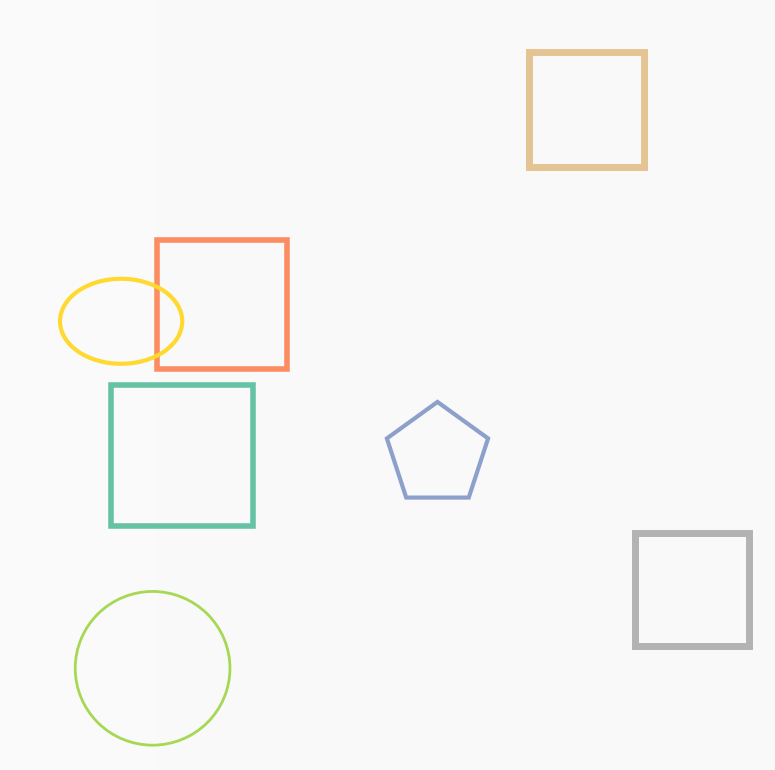[{"shape": "square", "thickness": 2, "radius": 0.46, "center": [0.235, 0.408]}, {"shape": "square", "thickness": 2, "radius": 0.42, "center": [0.287, 0.605]}, {"shape": "pentagon", "thickness": 1.5, "radius": 0.34, "center": [0.564, 0.409]}, {"shape": "circle", "thickness": 1, "radius": 0.5, "center": [0.197, 0.132]}, {"shape": "oval", "thickness": 1.5, "radius": 0.39, "center": [0.156, 0.583]}, {"shape": "square", "thickness": 2.5, "radius": 0.37, "center": [0.757, 0.858]}, {"shape": "square", "thickness": 2.5, "radius": 0.37, "center": [0.893, 0.234]}]